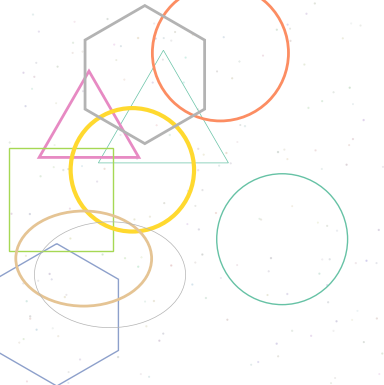[{"shape": "circle", "thickness": 1, "radius": 0.85, "center": [0.733, 0.379]}, {"shape": "triangle", "thickness": 0.5, "radius": 0.98, "center": [0.424, 0.674]}, {"shape": "circle", "thickness": 2, "radius": 0.88, "center": [0.573, 0.863]}, {"shape": "hexagon", "thickness": 1, "radius": 0.92, "center": [0.147, 0.182]}, {"shape": "triangle", "thickness": 2, "radius": 0.75, "center": [0.231, 0.666]}, {"shape": "square", "thickness": 1, "radius": 0.67, "center": [0.158, 0.482]}, {"shape": "circle", "thickness": 3, "radius": 0.8, "center": [0.344, 0.559]}, {"shape": "oval", "thickness": 2, "radius": 0.88, "center": [0.217, 0.328]}, {"shape": "oval", "thickness": 0.5, "radius": 0.98, "center": [0.286, 0.286]}, {"shape": "hexagon", "thickness": 2, "radius": 0.9, "center": [0.376, 0.806]}]